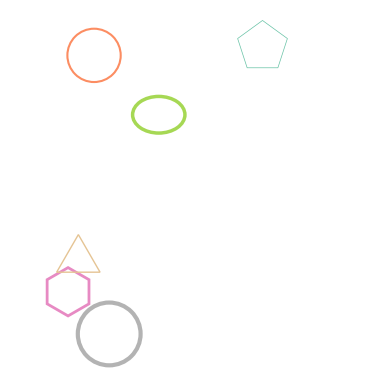[{"shape": "pentagon", "thickness": 0.5, "radius": 0.34, "center": [0.682, 0.879]}, {"shape": "circle", "thickness": 1.5, "radius": 0.35, "center": [0.244, 0.856]}, {"shape": "hexagon", "thickness": 2, "radius": 0.31, "center": [0.177, 0.242]}, {"shape": "oval", "thickness": 2.5, "radius": 0.34, "center": [0.412, 0.702]}, {"shape": "triangle", "thickness": 1, "radius": 0.33, "center": [0.204, 0.326]}, {"shape": "circle", "thickness": 3, "radius": 0.41, "center": [0.284, 0.133]}]